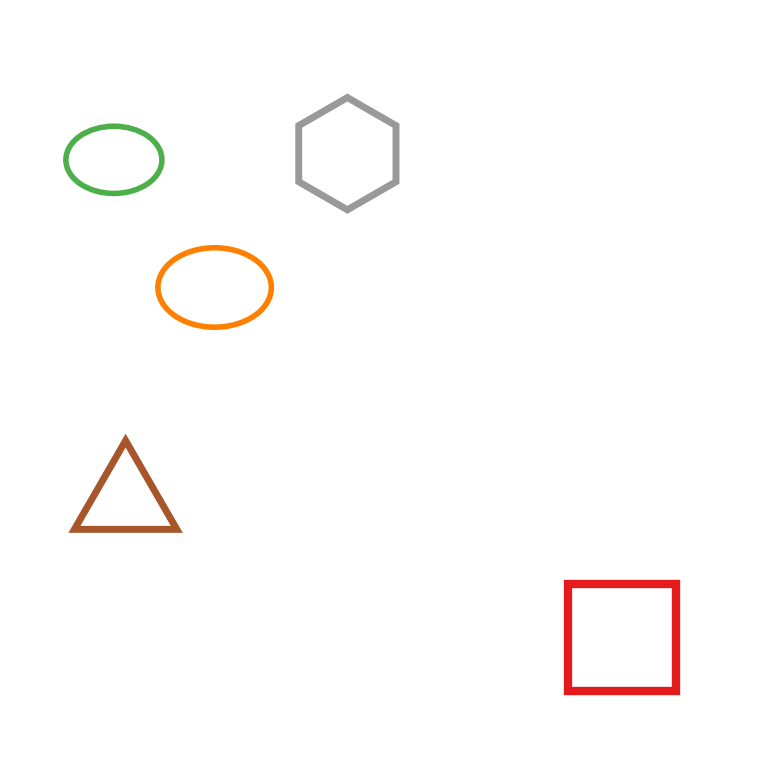[{"shape": "square", "thickness": 3, "radius": 0.35, "center": [0.808, 0.172]}, {"shape": "oval", "thickness": 2, "radius": 0.31, "center": [0.148, 0.792]}, {"shape": "oval", "thickness": 2, "radius": 0.37, "center": [0.279, 0.627]}, {"shape": "triangle", "thickness": 2.5, "radius": 0.38, "center": [0.163, 0.351]}, {"shape": "hexagon", "thickness": 2.5, "radius": 0.36, "center": [0.451, 0.8]}]